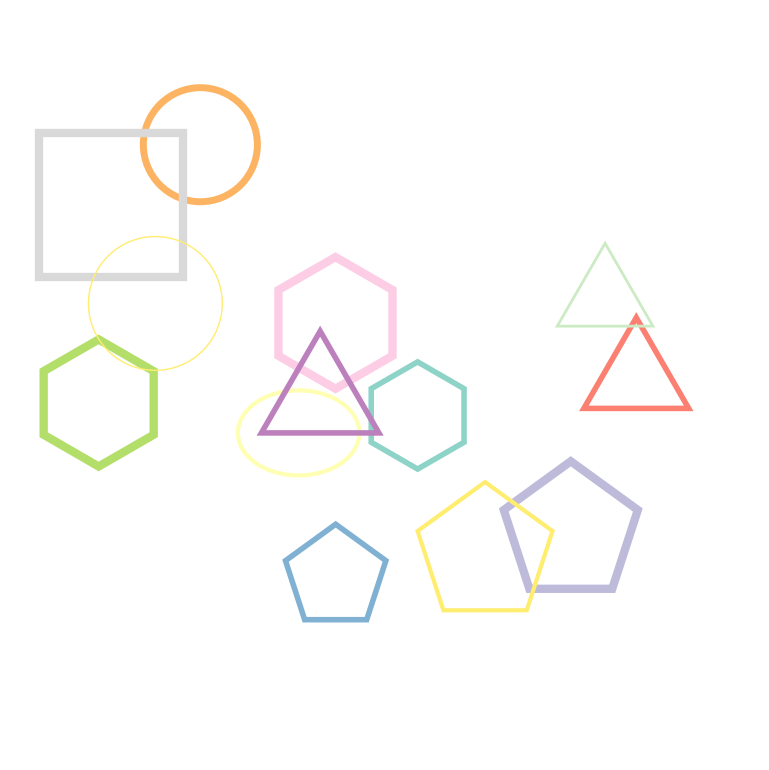[{"shape": "hexagon", "thickness": 2, "radius": 0.35, "center": [0.542, 0.46]}, {"shape": "oval", "thickness": 1.5, "radius": 0.39, "center": [0.388, 0.438]}, {"shape": "pentagon", "thickness": 3, "radius": 0.46, "center": [0.741, 0.309]}, {"shape": "triangle", "thickness": 2, "radius": 0.39, "center": [0.826, 0.509]}, {"shape": "pentagon", "thickness": 2, "radius": 0.34, "center": [0.436, 0.251]}, {"shape": "circle", "thickness": 2.5, "radius": 0.37, "center": [0.26, 0.812]}, {"shape": "hexagon", "thickness": 3, "radius": 0.41, "center": [0.128, 0.477]}, {"shape": "hexagon", "thickness": 3, "radius": 0.43, "center": [0.436, 0.581]}, {"shape": "square", "thickness": 3, "radius": 0.47, "center": [0.144, 0.734]}, {"shape": "triangle", "thickness": 2, "radius": 0.44, "center": [0.416, 0.482]}, {"shape": "triangle", "thickness": 1, "radius": 0.36, "center": [0.786, 0.612]}, {"shape": "circle", "thickness": 0.5, "radius": 0.43, "center": [0.202, 0.606]}, {"shape": "pentagon", "thickness": 1.5, "radius": 0.46, "center": [0.63, 0.282]}]